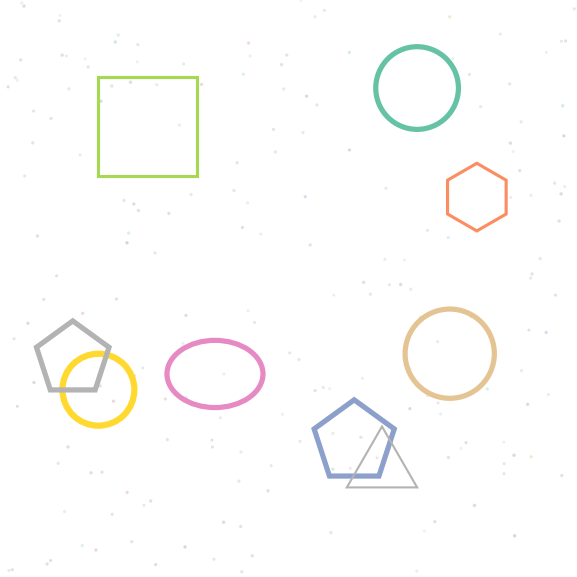[{"shape": "circle", "thickness": 2.5, "radius": 0.36, "center": [0.722, 0.847]}, {"shape": "hexagon", "thickness": 1.5, "radius": 0.29, "center": [0.826, 0.658]}, {"shape": "pentagon", "thickness": 2.5, "radius": 0.36, "center": [0.613, 0.234]}, {"shape": "oval", "thickness": 2.5, "radius": 0.42, "center": [0.372, 0.352]}, {"shape": "square", "thickness": 1.5, "radius": 0.43, "center": [0.256, 0.78]}, {"shape": "circle", "thickness": 3, "radius": 0.31, "center": [0.17, 0.324]}, {"shape": "circle", "thickness": 2.5, "radius": 0.39, "center": [0.779, 0.387]}, {"shape": "pentagon", "thickness": 2.5, "radius": 0.33, "center": [0.126, 0.377]}, {"shape": "triangle", "thickness": 1, "radius": 0.35, "center": [0.661, 0.19]}]